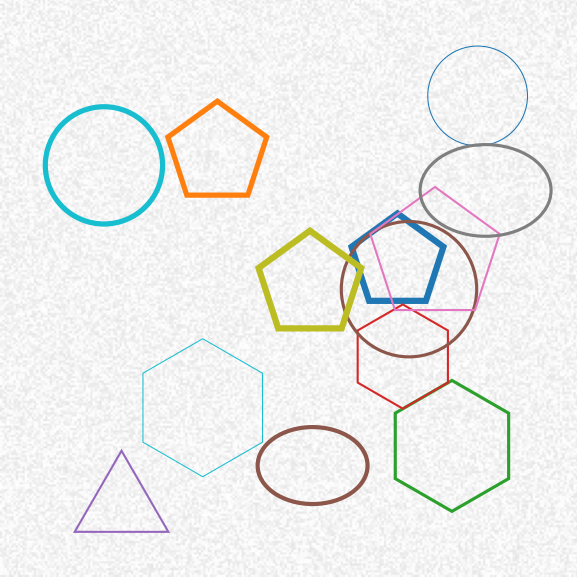[{"shape": "pentagon", "thickness": 3, "radius": 0.42, "center": [0.688, 0.546]}, {"shape": "circle", "thickness": 0.5, "radius": 0.43, "center": [0.827, 0.833]}, {"shape": "pentagon", "thickness": 2.5, "radius": 0.45, "center": [0.376, 0.734]}, {"shape": "hexagon", "thickness": 1.5, "radius": 0.57, "center": [0.783, 0.227]}, {"shape": "hexagon", "thickness": 1, "radius": 0.45, "center": [0.697, 0.382]}, {"shape": "triangle", "thickness": 1, "radius": 0.47, "center": [0.21, 0.125]}, {"shape": "oval", "thickness": 2, "radius": 0.48, "center": [0.541, 0.193]}, {"shape": "circle", "thickness": 1.5, "radius": 0.59, "center": [0.708, 0.498]}, {"shape": "pentagon", "thickness": 1, "radius": 0.59, "center": [0.753, 0.558]}, {"shape": "oval", "thickness": 1.5, "radius": 0.57, "center": [0.841, 0.669]}, {"shape": "pentagon", "thickness": 3, "radius": 0.47, "center": [0.537, 0.506]}, {"shape": "hexagon", "thickness": 0.5, "radius": 0.6, "center": [0.351, 0.293]}, {"shape": "circle", "thickness": 2.5, "radius": 0.51, "center": [0.18, 0.713]}]